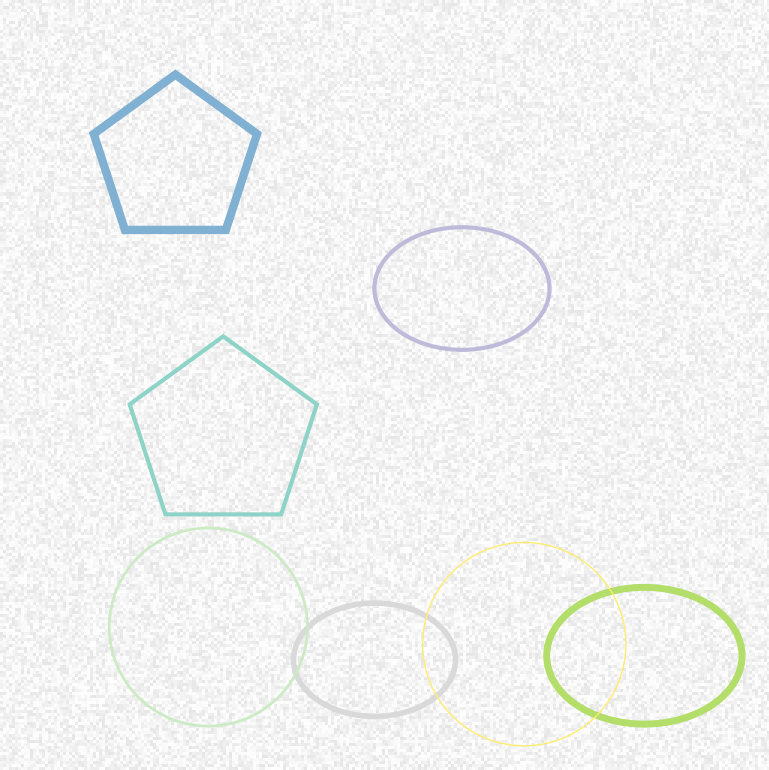[{"shape": "pentagon", "thickness": 1.5, "radius": 0.64, "center": [0.29, 0.435]}, {"shape": "oval", "thickness": 1.5, "radius": 0.57, "center": [0.6, 0.625]}, {"shape": "pentagon", "thickness": 3, "radius": 0.56, "center": [0.228, 0.792]}, {"shape": "oval", "thickness": 2.5, "radius": 0.63, "center": [0.837, 0.148]}, {"shape": "oval", "thickness": 2, "radius": 0.53, "center": [0.486, 0.143]}, {"shape": "circle", "thickness": 1, "radius": 0.64, "center": [0.271, 0.186]}, {"shape": "circle", "thickness": 0.5, "radius": 0.66, "center": [0.681, 0.163]}]